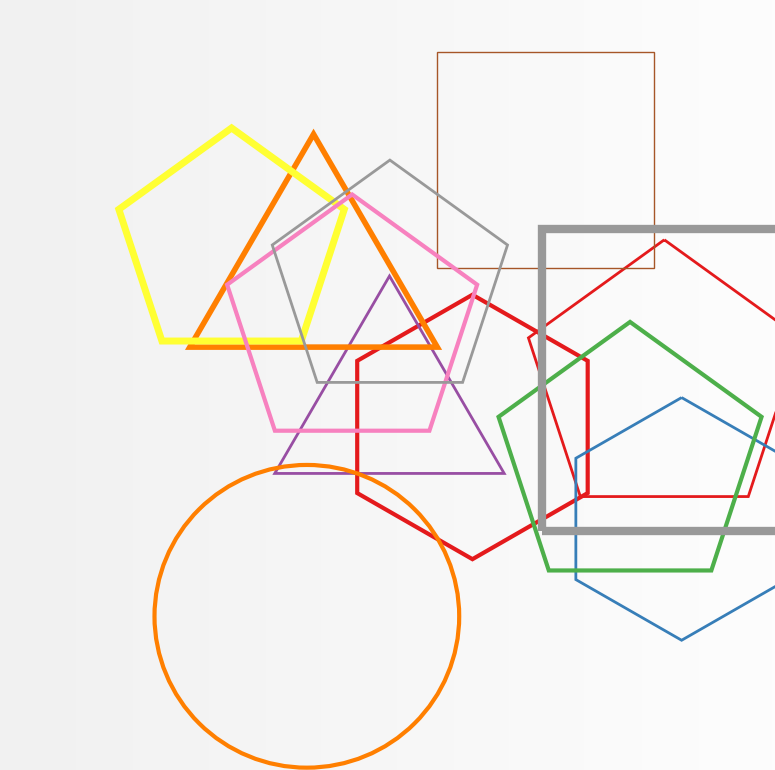[{"shape": "hexagon", "thickness": 1.5, "radius": 0.86, "center": [0.61, 0.446]}, {"shape": "pentagon", "thickness": 1, "radius": 0.92, "center": [0.857, 0.504]}, {"shape": "hexagon", "thickness": 1, "radius": 0.79, "center": [0.88, 0.326]}, {"shape": "pentagon", "thickness": 1.5, "radius": 0.89, "center": [0.813, 0.403]}, {"shape": "triangle", "thickness": 1, "radius": 0.85, "center": [0.503, 0.471]}, {"shape": "triangle", "thickness": 2, "radius": 0.92, "center": [0.405, 0.641]}, {"shape": "circle", "thickness": 1.5, "radius": 0.98, "center": [0.396, 0.2]}, {"shape": "pentagon", "thickness": 2.5, "radius": 0.76, "center": [0.299, 0.681]}, {"shape": "square", "thickness": 0.5, "radius": 0.7, "center": [0.704, 0.792]}, {"shape": "pentagon", "thickness": 1.5, "radius": 0.85, "center": [0.454, 0.578]}, {"shape": "square", "thickness": 3, "radius": 0.98, "center": [0.895, 0.506]}, {"shape": "pentagon", "thickness": 1, "radius": 0.8, "center": [0.503, 0.632]}]